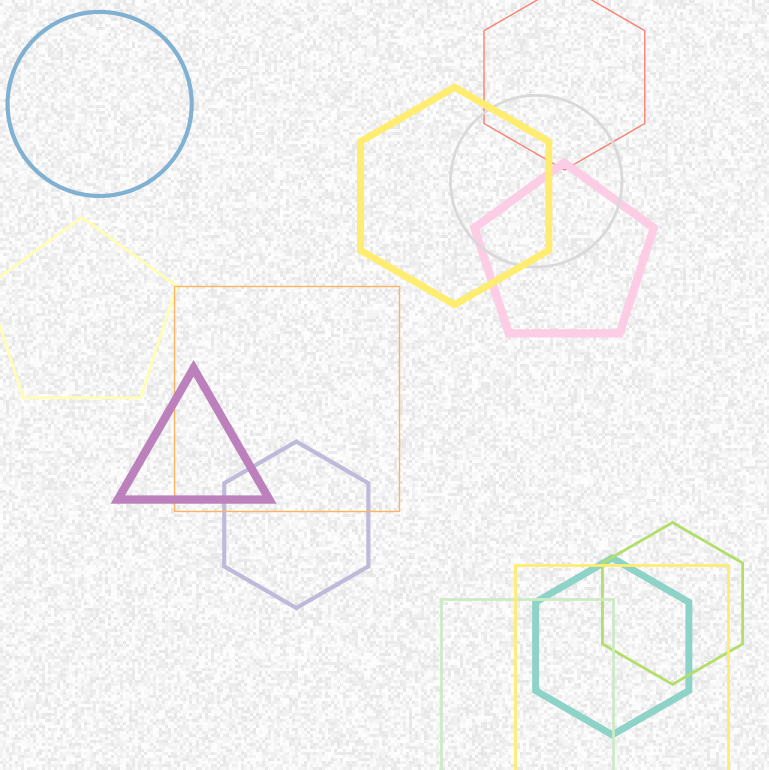[{"shape": "hexagon", "thickness": 2.5, "radius": 0.57, "center": [0.795, 0.161]}, {"shape": "pentagon", "thickness": 1, "radius": 0.65, "center": [0.106, 0.588]}, {"shape": "hexagon", "thickness": 1.5, "radius": 0.54, "center": [0.385, 0.318]}, {"shape": "hexagon", "thickness": 0.5, "radius": 0.6, "center": [0.733, 0.9]}, {"shape": "circle", "thickness": 1.5, "radius": 0.6, "center": [0.129, 0.865]}, {"shape": "square", "thickness": 0.5, "radius": 0.73, "center": [0.372, 0.482]}, {"shape": "hexagon", "thickness": 1, "radius": 0.53, "center": [0.873, 0.216]}, {"shape": "pentagon", "thickness": 3, "radius": 0.61, "center": [0.733, 0.666]}, {"shape": "circle", "thickness": 1, "radius": 0.56, "center": [0.696, 0.765]}, {"shape": "triangle", "thickness": 3, "radius": 0.57, "center": [0.251, 0.408]}, {"shape": "square", "thickness": 1, "radius": 0.56, "center": [0.684, 0.111]}, {"shape": "square", "thickness": 1, "radius": 0.69, "center": [0.808, 0.128]}, {"shape": "hexagon", "thickness": 2.5, "radius": 0.71, "center": [0.59, 0.745]}]